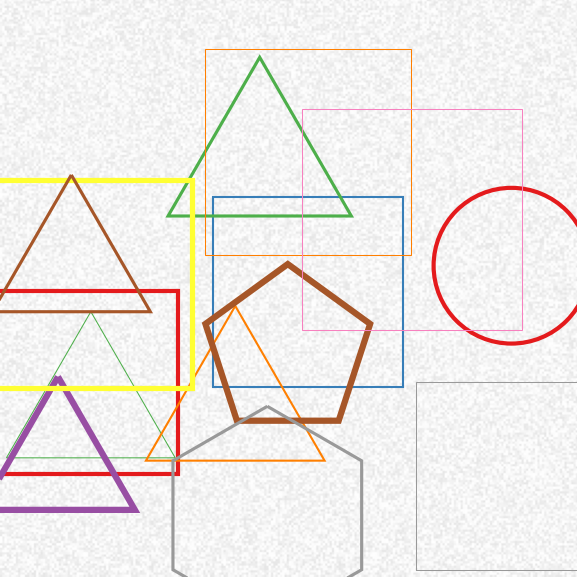[{"shape": "square", "thickness": 2, "radius": 0.8, "center": [0.15, 0.337]}, {"shape": "circle", "thickness": 2, "radius": 0.67, "center": [0.886, 0.539]}, {"shape": "square", "thickness": 1, "radius": 0.82, "center": [0.533, 0.493]}, {"shape": "triangle", "thickness": 1.5, "radius": 0.92, "center": [0.45, 0.717]}, {"shape": "triangle", "thickness": 0.5, "radius": 0.84, "center": [0.157, 0.291]}, {"shape": "triangle", "thickness": 3, "radius": 0.77, "center": [0.1, 0.193]}, {"shape": "triangle", "thickness": 1, "radius": 0.89, "center": [0.407, 0.291]}, {"shape": "square", "thickness": 0.5, "radius": 0.89, "center": [0.534, 0.736]}, {"shape": "square", "thickness": 2.5, "radius": 0.9, "center": [0.152, 0.508]}, {"shape": "triangle", "thickness": 1.5, "radius": 0.79, "center": [0.124, 0.538]}, {"shape": "pentagon", "thickness": 3, "radius": 0.75, "center": [0.498, 0.392]}, {"shape": "square", "thickness": 0.5, "radius": 0.95, "center": [0.713, 0.619]}, {"shape": "square", "thickness": 0.5, "radius": 0.81, "center": [0.883, 0.176]}, {"shape": "hexagon", "thickness": 1.5, "radius": 0.94, "center": [0.463, 0.107]}]